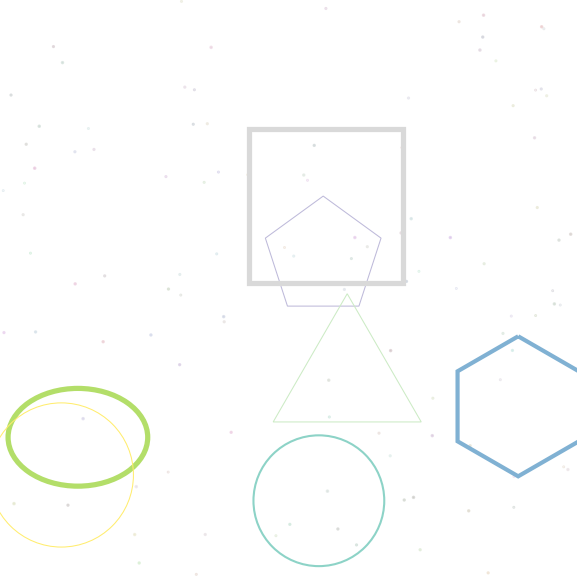[{"shape": "circle", "thickness": 1, "radius": 0.57, "center": [0.552, 0.132]}, {"shape": "pentagon", "thickness": 0.5, "radius": 0.53, "center": [0.56, 0.554]}, {"shape": "hexagon", "thickness": 2, "radius": 0.61, "center": [0.897, 0.296]}, {"shape": "oval", "thickness": 2.5, "radius": 0.6, "center": [0.135, 0.242]}, {"shape": "square", "thickness": 2.5, "radius": 0.67, "center": [0.565, 0.642]}, {"shape": "triangle", "thickness": 0.5, "radius": 0.74, "center": [0.601, 0.343]}, {"shape": "circle", "thickness": 0.5, "radius": 0.62, "center": [0.106, 0.177]}]